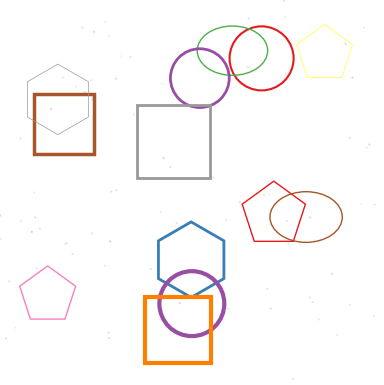[{"shape": "circle", "thickness": 1.5, "radius": 0.42, "center": [0.679, 0.848]}, {"shape": "pentagon", "thickness": 1, "radius": 0.43, "center": [0.711, 0.443]}, {"shape": "hexagon", "thickness": 2, "radius": 0.49, "center": [0.497, 0.325]}, {"shape": "oval", "thickness": 1, "radius": 0.46, "center": [0.604, 0.868]}, {"shape": "circle", "thickness": 3, "radius": 0.42, "center": [0.498, 0.211]}, {"shape": "circle", "thickness": 2, "radius": 0.38, "center": [0.519, 0.797]}, {"shape": "square", "thickness": 3, "radius": 0.43, "center": [0.463, 0.143]}, {"shape": "pentagon", "thickness": 0.5, "radius": 0.38, "center": [0.843, 0.86]}, {"shape": "square", "thickness": 2.5, "radius": 0.39, "center": [0.167, 0.679]}, {"shape": "oval", "thickness": 1, "radius": 0.47, "center": [0.795, 0.436]}, {"shape": "pentagon", "thickness": 1, "radius": 0.38, "center": [0.124, 0.233]}, {"shape": "hexagon", "thickness": 0.5, "radius": 0.46, "center": [0.15, 0.742]}, {"shape": "square", "thickness": 2, "radius": 0.47, "center": [0.452, 0.632]}]